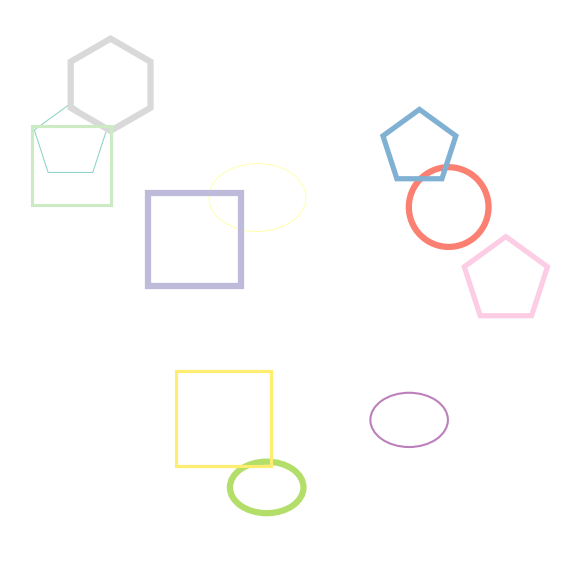[{"shape": "pentagon", "thickness": 0.5, "radius": 0.33, "center": [0.122, 0.754]}, {"shape": "oval", "thickness": 0.5, "radius": 0.42, "center": [0.446, 0.657]}, {"shape": "square", "thickness": 3, "radius": 0.4, "center": [0.337, 0.585]}, {"shape": "circle", "thickness": 3, "radius": 0.35, "center": [0.777, 0.641]}, {"shape": "pentagon", "thickness": 2.5, "radius": 0.33, "center": [0.726, 0.743]}, {"shape": "oval", "thickness": 3, "radius": 0.32, "center": [0.462, 0.155]}, {"shape": "pentagon", "thickness": 2.5, "radius": 0.38, "center": [0.876, 0.514]}, {"shape": "hexagon", "thickness": 3, "radius": 0.4, "center": [0.191, 0.852]}, {"shape": "oval", "thickness": 1, "radius": 0.34, "center": [0.708, 0.272]}, {"shape": "square", "thickness": 1.5, "radius": 0.35, "center": [0.124, 0.713]}, {"shape": "square", "thickness": 1.5, "radius": 0.41, "center": [0.387, 0.275]}]